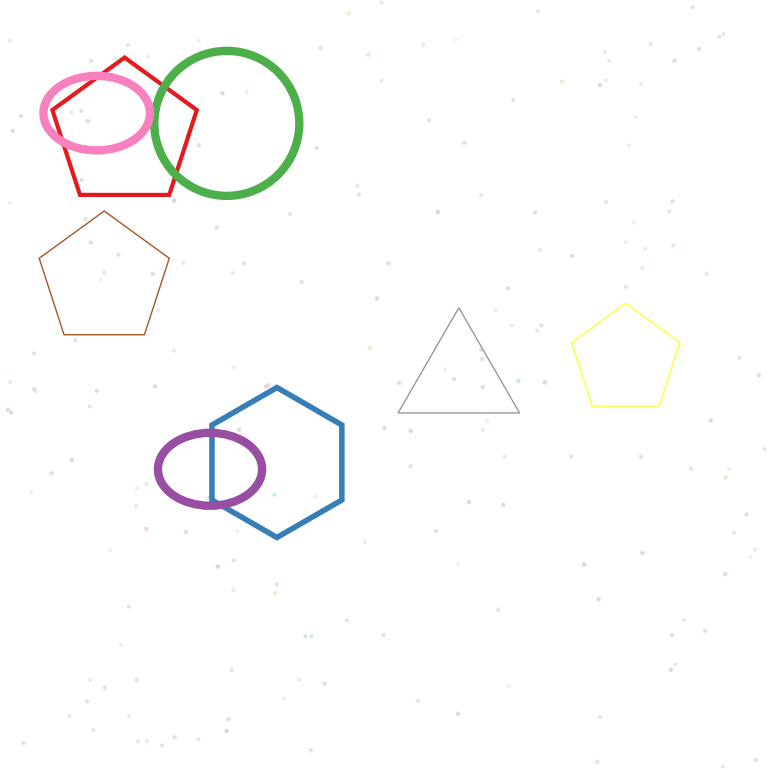[{"shape": "pentagon", "thickness": 1.5, "radius": 0.49, "center": [0.162, 0.827]}, {"shape": "hexagon", "thickness": 2, "radius": 0.49, "center": [0.36, 0.399]}, {"shape": "circle", "thickness": 3, "radius": 0.47, "center": [0.295, 0.84]}, {"shape": "oval", "thickness": 3, "radius": 0.34, "center": [0.273, 0.391]}, {"shape": "pentagon", "thickness": 0.5, "radius": 0.37, "center": [0.813, 0.532]}, {"shape": "pentagon", "thickness": 0.5, "radius": 0.44, "center": [0.135, 0.637]}, {"shape": "oval", "thickness": 3, "radius": 0.35, "center": [0.126, 0.853]}, {"shape": "triangle", "thickness": 0.5, "radius": 0.46, "center": [0.596, 0.509]}]